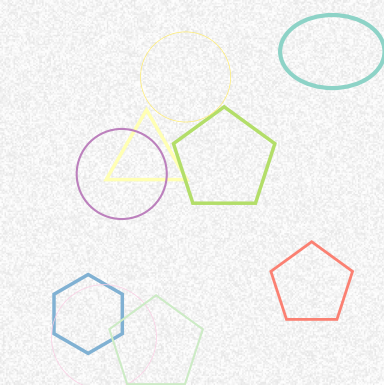[{"shape": "oval", "thickness": 3, "radius": 0.68, "center": [0.863, 0.866]}, {"shape": "triangle", "thickness": 2.5, "radius": 0.6, "center": [0.381, 0.594]}, {"shape": "pentagon", "thickness": 2, "radius": 0.56, "center": [0.81, 0.261]}, {"shape": "hexagon", "thickness": 2.5, "radius": 0.51, "center": [0.229, 0.185]}, {"shape": "pentagon", "thickness": 2.5, "radius": 0.69, "center": [0.582, 0.584]}, {"shape": "circle", "thickness": 0.5, "radius": 0.68, "center": [0.27, 0.124]}, {"shape": "circle", "thickness": 1.5, "radius": 0.59, "center": [0.316, 0.548]}, {"shape": "pentagon", "thickness": 1.5, "radius": 0.64, "center": [0.405, 0.105]}, {"shape": "circle", "thickness": 0.5, "radius": 0.59, "center": [0.482, 0.8]}]